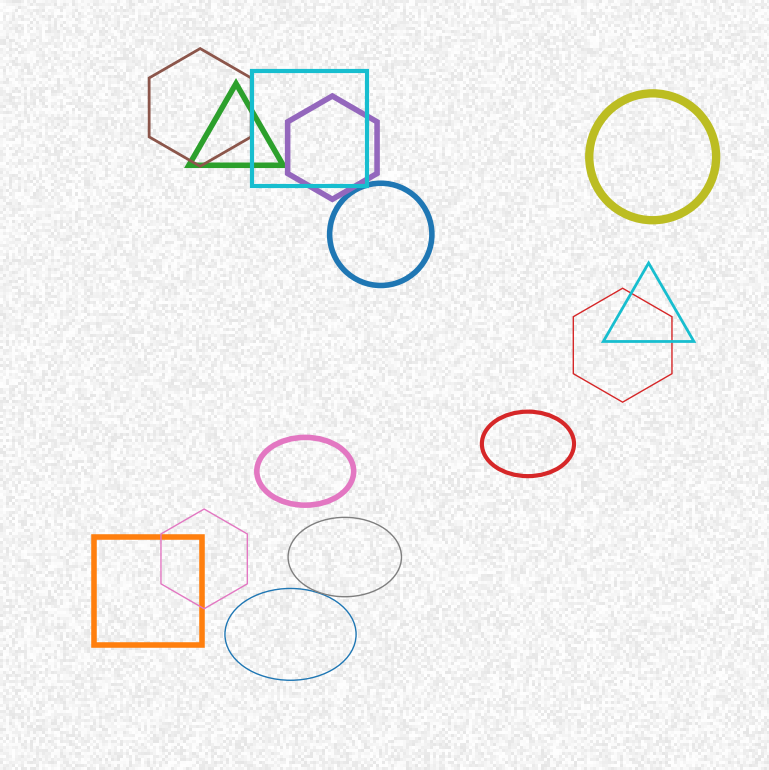[{"shape": "circle", "thickness": 2, "radius": 0.33, "center": [0.494, 0.696]}, {"shape": "oval", "thickness": 0.5, "radius": 0.43, "center": [0.377, 0.176]}, {"shape": "square", "thickness": 2, "radius": 0.35, "center": [0.192, 0.233]}, {"shape": "triangle", "thickness": 2, "radius": 0.35, "center": [0.307, 0.821]}, {"shape": "hexagon", "thickness": 0.5, "radius": 0.37, "center": [0.809, 0.552]}, {"shape": "oval", "thickness": 1.5, "radius": 0.3, "center": [0.686, 0.424]}, {"shape": "hexagon", "thickness": 2, "radius": 0.34, "center": [0.432, 0.808]}, {"shape": "hexagon", "thickness": 1, "radius": 0.38, "center": [0.26, 0.86]}, {"shape": "oval", "thickness": 2, "radius": 0.31, "center": [0.396, 0.388]}, {"shape": "hexagon", "thickness": 0.5, "radius": 0.32, "center": [0.265, 0.274]}, {"shape": "oval", "thickness": 0.5, "radius": 0.37, "center": [0.448, 0.277]}, {"shape": "circle", "thickness": 3, "radius": 0.41, "center": [0.848, 0.796]}, {"shape": "square", "thickness": 1.5, "radius": 0.37, "center": [0.402, 0.833]}, {"shape": "triangle", "thickness": 1, "radius": 0.34, "center": [0.842, 0.59]}]